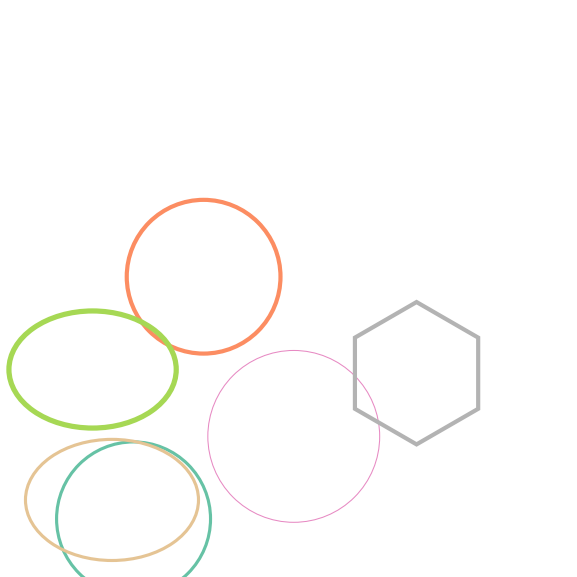[{"shape": "circle", "thickness": 1.5, "radius": 0.67, "center": [0.231, 0.101]}, {"shape": "circle", "thickness": 2, "radius": 0.67, "center": [0.353, 0.52]}, {"shape": "circle", "thickness": 0.5, "radius": 0.74, "center": [0.509, 0.243]}, {"shape": "oval", "thickness": 2.5, "radius": 0.72, "center": [0.16, 0.359]}, {"shape": "oval", "thickness": 1.5, "radius": 0.75, "center": [0.194, 0.133]}, {"shape": "hexagon", "thickness": 2, "radius": 0.62, "center": [0.721, 0.353]}]